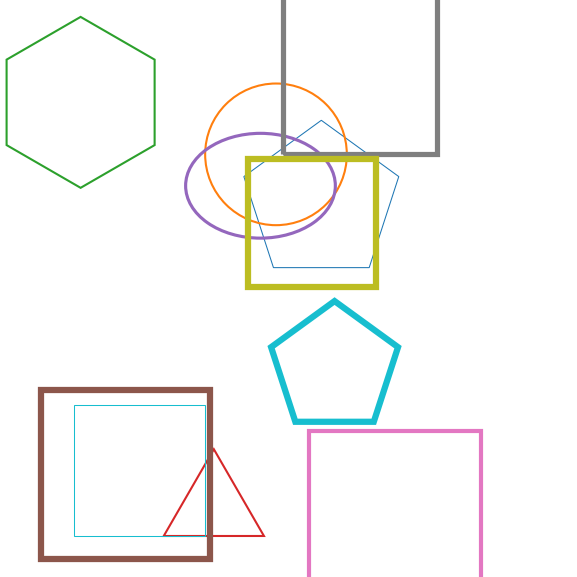[{"shape": "pentagon", "thickness": 0.5, "radius": 0.71, "center": [0.556, 0.65]}, {"shape": "circle", "thickness": 1, "radius": 0.61, "center": [0.478, 0.732]}, {"shape": "hexagon", "thickness": 1, "radius": 0.74, "center": [0.14, 0.822]}, {"shape": "triangle", "thickness": 1, "radius": 0.5, "center": [0.37, 0.121]}, {"shape": "oval", "thickness": 1.5, "radius": 0.65, "center": [0.451, 0.678]}, {"shape": "square", "thickness": 3, "radius": 0.73, "center": [0.217, 0.177]}, {"shape": "square", "thickness": 2, "radius": 0.74, "center": [0.684, 0.104]}, {"shape": "square", "thickness": 2.5, "radius": 0.67, "center": [0.623, 0.867]}, {"shape": "square", "thickness": 3, "radius": 0.55, "center": [0.54, 0.613]}, {"shape": "square", "thickness": 0.5, "radius": 0.57, "center": [0.242, 0.184]}, {"shape": "pentagon", "thickness": 3, "radius": 0.58, "center": [0.579, 0.362]}]